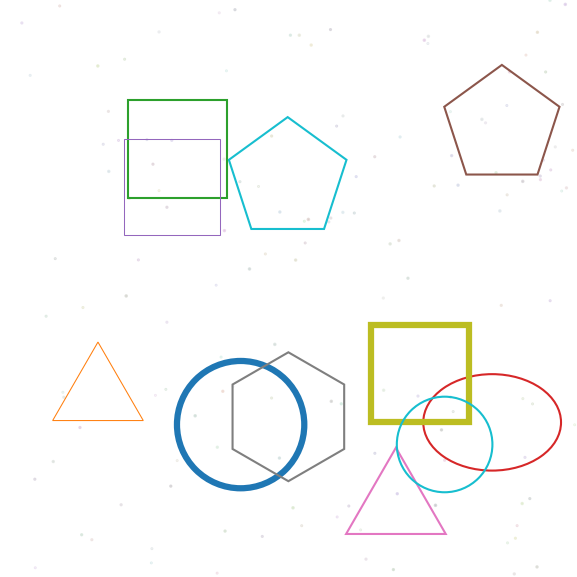[{"shape": "circle", "thickness": 3, "radius": 0.55, "center": [0.417, 0.264]}, {"shape": "triangle", "thickness": 0.5, "radius": 0.45, "center": [0.17, 0.316]}, {"shape": "square", "thickness": 1, "radius": 0.43, "center": [0.307, 0.741]}, {"shape": "oval", "thickness": 1, "radius": 0.6, "center": [0.852, 0.268]}, {"shape": "square", "thickness": 0.5, "radius": 0.41, "center": [0.298, 0.675]}, {"shape": "pentagon", "thickness": 1, "radius": 0.52, "center": [0.869, 0.782]}, {"shape": "triangle", "thickness": 1, "radius": 0.5, "center": [0.686, 0.124]}, {"shape": "hexagon", "thickness": 1, "radius": 0.56, "center": [0.499, 0.278]}, {"shape": "square", "thickness": 3, "radius": 0.42, "center": [0.727, 0.352]}, {"shape": "pentagon", "thickness": 1, "radius": 0.54, "center": [0.498, 0.689]}, {"shape": "circle", "thickness": 1, "radius": 0.41, "center": [0.77, 0.229]}]